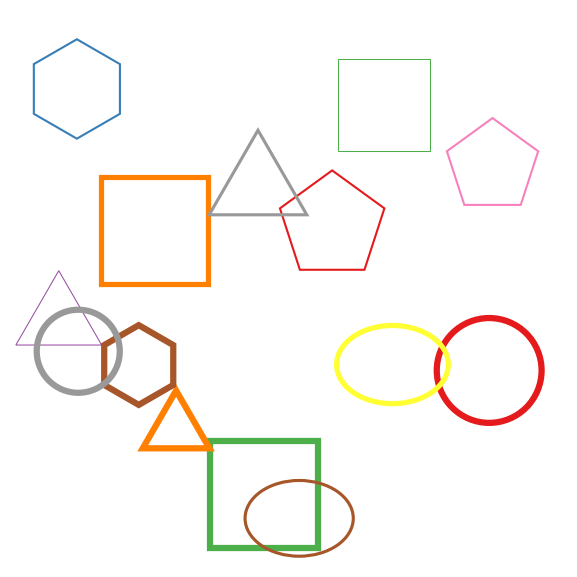[{"shape": "pentagon", "thickness": 1, "radius": 0.48, "center": [0.575, 0.609]}, {"shape": "circle", "thickness": 3, "radius": 0.45, "center": [0.847, 0.358]}, {"shape": "hexagon", "thickness": 1, "radius": 0.43, "center": [0.133, 0.845]}, {"shape": "square", "thickness": 0.5, "radius": 0.4, "center": [0.665, 0.818]}, {"shape": "square", "thickness": 3, "radius": 0.46, "center": [0.457, 0.143]}, {"shape": "triangle", "thickness": 0.5, "radius": 0.43, "center": [0.102, 0.445]}, {"shape": "triangle", "thickness": 3, "radius": 0.33, "center": [0.305, 0.256]}, {"shape": "square", "thickness": 2.5, "radius": 0.46, "center": [0.267, 0.599]}, {"shape": "oval", "thickness": 2.5, "radius": 0.48, "center": [0.68, 0.368]}, {"shape": "oval", "thickness": 1.5, "radius": 0.47, "center": [0.518, 0.102]}, {"shape": "hexagon", "thickness": 3, "radius": 0.35, "center": [0.24, 0.367]}, {"shape": "pentagon", "thickness": 1, "radius": 0.42, "center": [0.853, 0.712]}, {"shape": "circle", "thickness": 3, "radius": 0.36, "center": [0.135, 0.391]}, {"shape": "triangle", "thickness": 1.5, "radius": 0.49, "center": [0.447, 0.676]}]